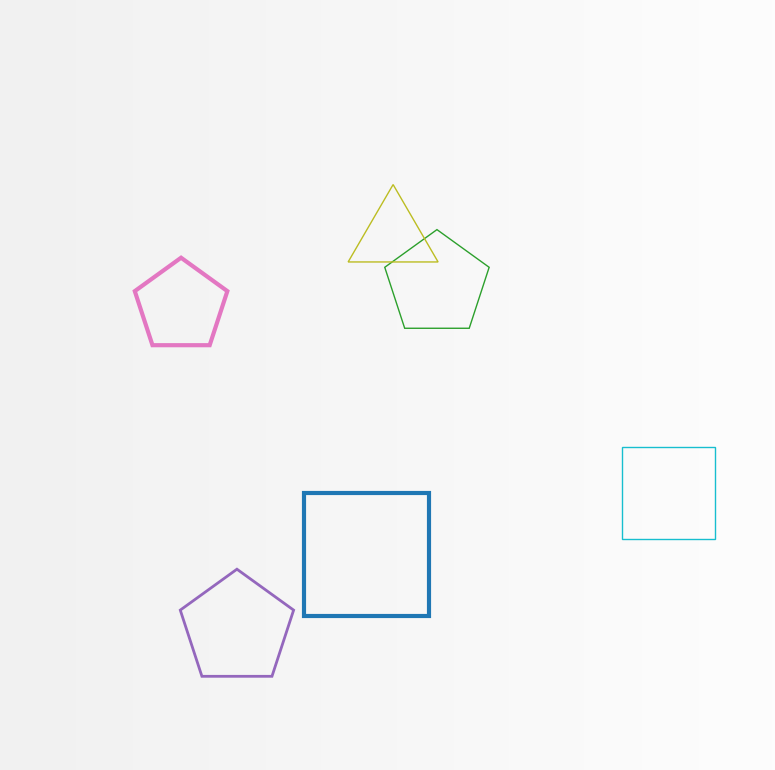[{"shape": "square", "thickness": 1.5, "radius": 0.4, "center": [0.473, 0.28]}, {"shape": "pentagon", "thickness": 0.5, "radius": 0.35, "center": [0.564, 0.631]}, {"shape": "pentagon", "thickness": 1, "radius": 0.38, "center": [0.306, 0.184]}, {"shape": "pentagon", "thickness": 1.5, "radius": 0.31, "center": [0.234, 0.602]}, {"shape": "triangle", "thickness": 0.5, "radius": 0.34, "center": [0.507, 0.693]}, {"shape": "square", "thickness": 0.5, "radius": 0.3, "center": [0.863, 0.359]}]